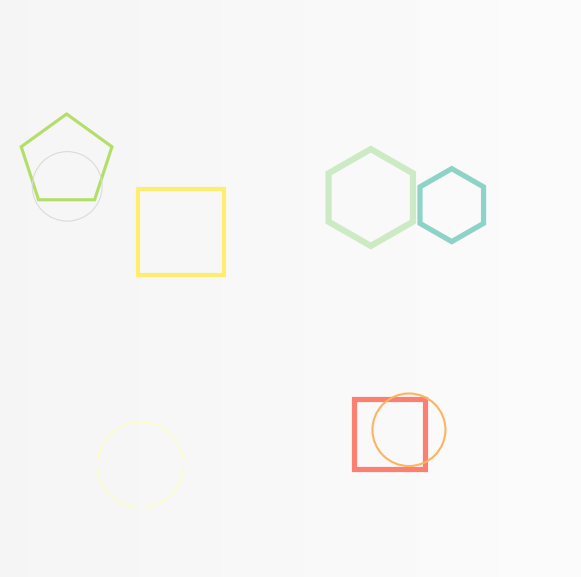[{"shape": "hexagon", "thickness": 2.5, "radius": 0.32, "center": [0.777, 0.644]}, {"shape": "circle", "thickness": 0.5, "radius": 0.37, "center": [0.242, 0.194]}, {"shape": "square", "thickness": 2.5, "radius": 0.3, "center": [0.67, 0.247]}, {"shape": "circle", "thickness": 1, "radius": 0.31, "center": [0.704, 0.255]}, {"shape": "pentagon", "thickness": 1.5, "radius": 0.41, "center": [0.115, 0.72]}, {"shape": "circle", "thickness": 0.5, "radius": 0.3, "center": [0.116, 0.676]}, {"shape": "hexagon", "thickness": 3, "radius": 0.42, "center": [0.638, 0.657]}, {"shape": "square", "thickness": 2, "radius": 0.37, "center": [0.312, 0.597]}]